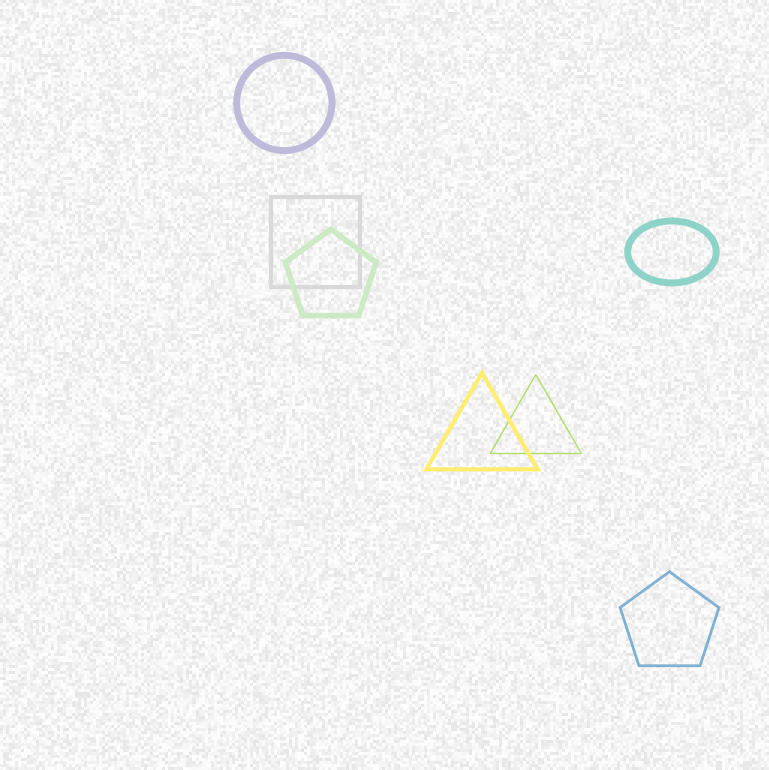[{"shape": "oval", "thickness": 2.5, "radius": 0.29, "center": [0.873, 0.673]}, {"shape": "circle", "thickness": 2.5, "radius": 0.31, "center": [0.369, 0.866]}, {"shape": "pentagon", "thickness": 1, "radius": 0.34, "center": [0.87, 0.19]}, {"shape": "triangle", "thickness": 0.5, "radius": 0.34, "center": [0.696, 0.445]}, {"shape": "square", "thickness": 1.5, "radius": 0.29, "center": [0.41, 0.686]}, {"shape": "pentagon", "thickness": 2, "radius": 0.31, "center": [0.43, 0.64]}, {"shape": "triangle", "thickness": 1.5, "radius": 0.42, "center": [0.626, 0.432]}]